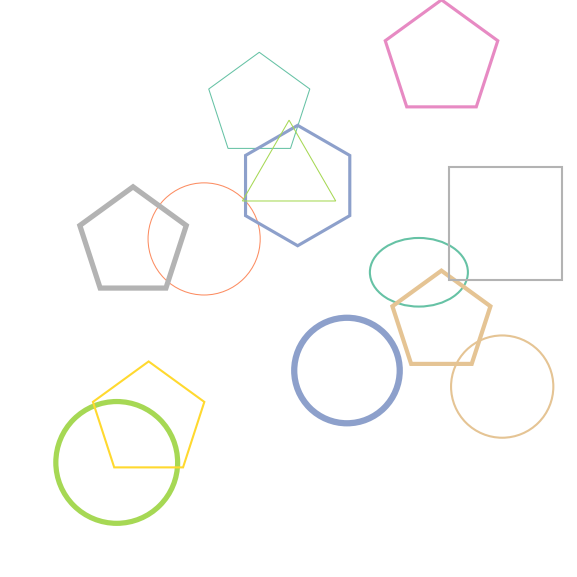[{"shape": "pentagon", "thickness": 0.5, "radius": 0.46, "center": [0.449, 0.817]}, {"shape": "oval", "thickness": 1, "radius": 0.42, "center": [0.725, 0.528]}, {"shape": "circle", "thickness": 0.5, "radius": 0.49, "center": [0.353, 0.585]}, {"shape": "circle", "thickness": 3, "radius": 0.46, "center": [0.601, 0.358]}, {"shape": "hexagon", "thickness": 1.5, "radius": 0.52, "center": [0.515, 0.678]}, {"shape": "pentagon", "thickness": 1.5, "radius": 0.51, "center": [0.765, 0.897]}, {"shape": "triangle", "thickness": 0.5, "radius": 0.47, "center": [0.501, 0.698]}, {"shape": "circle", "thickness": 2.5, "radius": 0.53, "center": [0.202, 0.198]}, {"shape": "pentagon", "thickness": 1, "radius": 0.51, "center": [0.257, 0.272]}, {"shape": "pentagon", "thickness": 2, "radius": 0.45, "center": [0.764, 0.441]}, {"shape": "circle", "thickness": 1, "radius": 0.44, "center": [0.87, 0.33]}, {"shape": "pentagon", "thickness": 2.5, "radius": 0.48, "center": [0.23, 0.579]}, {"shape": "square", "thickness": 1, "radius": 0.49, "center": [0.875, 0.612]}]